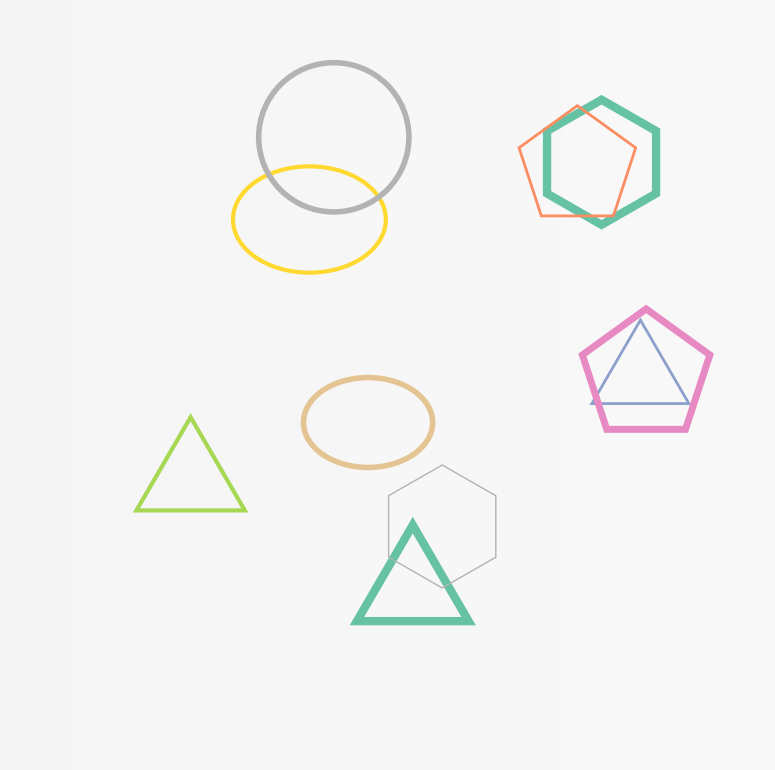[{"shape": "triangle", "thickness": 3, "radius": 0.42, "center": [0.533, 0.235]}, {"shape": "hexagon", "thickness": 3, "radius": 0.41, "center": [0.776, 0.789]}, {"shape": "pentagon", "thickness": 1, "radius": 0.4, "center": [0.745, 0.784]}, {"shape": "triangle", "thickness": 1, "radius": 0.36, "center": [0.826, 0.512]}, {"shape": "pentagon", "thickness": 2.5, "radius": 0.43, "center": [0.834, 0.512]}, {"shape": "triangle", "thickness": 1.5, "radius": 0.4, "center": [0.246, 0.377]}, {"shape": "oval", "thickness": 1.5, "radius": 0.49, "center": [0.399, 0.715]}, {"shape": "oval", "thickness": 2, "radius": 0.42, "center": [0.475, 0.451]}, {"shape": "circle", "thickness": 2, "radius": 0.48, "center": [0.431, 0.822]}, {"shape": "hexagon", "thickness": 0.5, "radius": 0.4, "center": [0.571, 0.316]}]